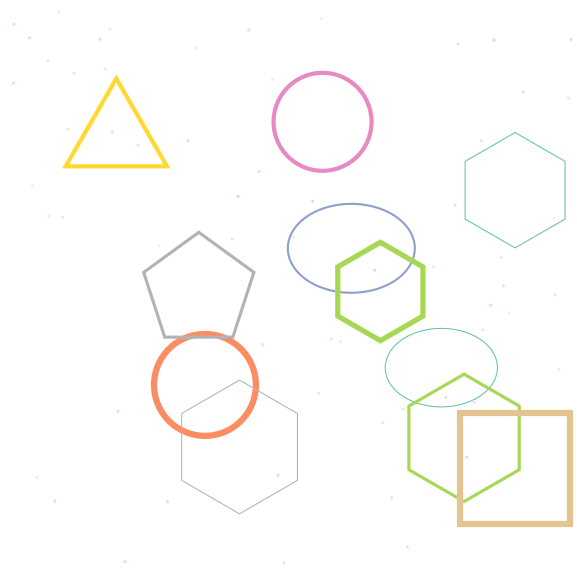[{"shape": "hexagon", "thickness": 0.5, "radius": 0.5, "center": [0.892, 0.67]}, {"shape": "oval", "thickness": 0.5, "radius": 0.49, "center": [0.764, 0.363]}, {"shape": "circle", "thickness": 3, "radius": 0.44, "center": [0.355, 0.333]}, {"shape": "oval", "thickness": 1, "radius": 0.55, "center": [0.608, 0.569]}, {"shape": "circle", "thickness": 2, "radius": 0.42, "center": [0.559, 0.788]}, {"shape": "hexagon", "thickness": 2.5, "radius": 0.43, "center": [0.659, 0.494]}, {"shape": "hexagon", "thickness": 1.5, "radius": 0.55, "center": [0.804, 0.241]}, {"shape": "triangle", "thickness": 2, "radius": 0.51, "center": [0.201, 0.762]}, {"shape": "square", "thickness": 3, "radius": 0.48, "center": [0.892, 0.188]}, {"shape": "pentagon", "thickness": 1.5, "radius": 0.5, "center": [0.344, 0.497]}, {"shape": "hexagon", "thickness": 0.5, "radius": 0.58, "center": [0.415, 0.225]}]